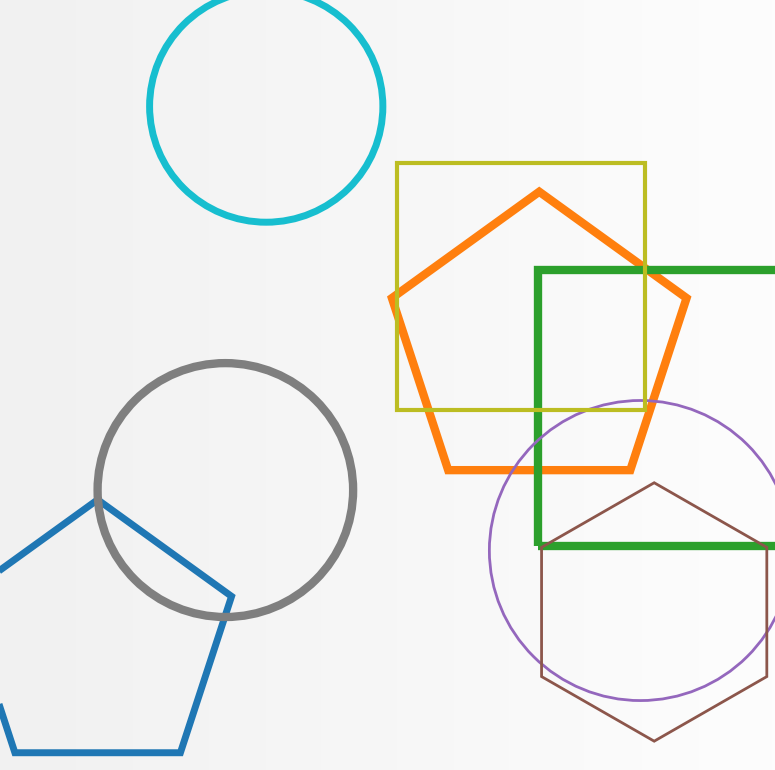[{"shape": "pentagon", "thickness": 2.5, "radius": 0.91, "center": [0.126, 0.169]}, {"shape": "pentagon", "thickness": 3, "radius": 1.0, "center": [0.696, 0.551]}, {"shape": "square", "thickness": 3, "radius": 0.9, "center": [0.873, 0.47]}, {"shape": "circle", "thickness": 1, "radius": 0.97, "center": [0.826, 0.285]}, {"shape": "hexagon", "thickness": 1, "radius": 0.84, "center": [0.844, 0.205]}, {"shape": "circle", "thickness": 3, "radius": 0.82, "center": [0.291, 0.364]}, {"shape": "square", "thickness": 1.5, "radius": 0.8, "center": [0.672, 0.628]}, {"shape": "circle", "thickness": 2.5, "radius": 0.75, "center": [0.344, 0.862]}]